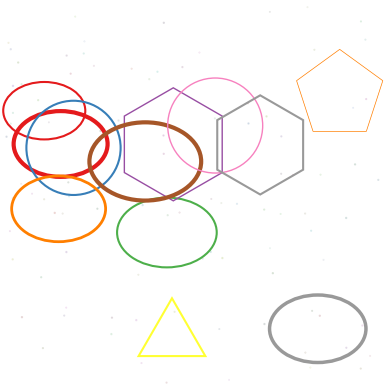[{"shape": "oval", "thickness": 1.5, "radius": 0.53, "center": [0.115, 0.712]}, {"shape": "oval", "thickness": 3, "radius": 0.61, "center": [0.157, 0.626]}, {"shape": "circle", "thickness": 1.5, "radius": 0.61, "center": [0.191, 0.616]}, {"shape": "oval", "thickness": 1.5, "radius": 0.65, "center": [0.434, 0.396]}, {"shape": "hexagon", "thickness": 1, "radius": 0.73, "center": [0.45, 0.625]}, {"shape": "pentagon", "thickness": 0.5, "radius": 0.59, "center": [0.882, 0.754]}, {"shape": "oval", "thickness": 2, "radius": 0.61, "center": [0.152, 0.458]}, {"shape": "triangle", "thickness": 1.5, "radius": 0.5, "center": [0.447, 0.125]}, {"shape": "oval", "thickness": 3, "radius": 0.73, "center": [0.377, 0.581]}, {"shape": "circle", "thickness": 1, "radius": 0.62, "center": [0.559, 0.674]}, {"shape": "oval", "thickness": 2.5, "radius": 0.63, "center": [0.825, 0.146]}, {"shape": "hexagon", "thickness": 1.5, "radius": 0.64, "center": [0.676, 0.624]}]